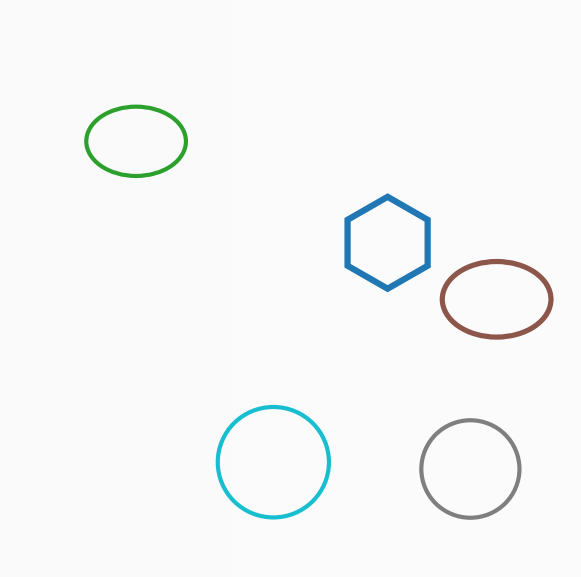[{"shape": "hexagon", "thickness": 3, "radius": 0.4, "center": [0.667, 0.579]}, {"shape": "oval", "thickness": 2, "radius": 0.43, "center": [0.234, 0.754]}, {"shape": "oval", "thickness": 2.5, "radius": 0.47, "center": [0.854, 0.481]}, {"shape": "circle", "thickness": 2, "radius": 0.42, "center": [0.809, 0.187]}, {"shape": "circle", "thickness": 2, "radius": 0.48, "center": [0.47, 0.199]}]